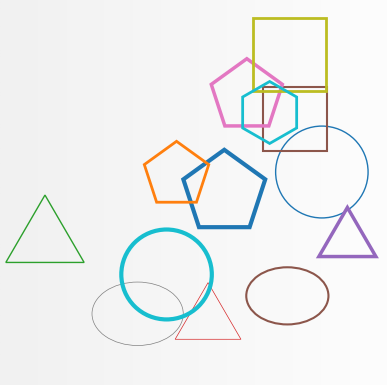[{"shape": "pentagon", "thickness": 3, "radius": 0.56, "center": [0.579, 0.5]}, {"shape": "circle", "thickness": 1, "radius": 0.6, "center": [0.831, 0.553]}, {"shape": "pentagon", "thickness": 2, "radius": 0.44, "center": [0.456, 0.545]}, {"shape": "triangle", "thickness": 1, "radius": 0.58, "center": [0.116, 0.377]}, {"shape": "triangle", "thickness": 0.5, "radius": 0.49, "center": [0.537, 0.168]}, {"shape": "triangle", "thickness": 2.5, "radius": 0.42, "center": [0.896, 0.376]}, {"shape": "square", "thickness": 1.5, "radius": 0.42, "center": [0.762, 0.692]}, {"shape": "oval", "thickness": 1.5, "radius": 0.53, "center": [0.742, 0.232]}, {"shape": "pentagon", "thickness": 2.5, "radius": 0.48, "center": [0.637, 0.751]}, {"shape": "oval", "thickness": 0.5, "radius": 0.59, "center": [0.355, 0.185]}, {"shape": "square", "thickness": 2, "radius": 0.47, "center": [0.748, 0.858]}, {"shape": "hexagon", "thickness": 2, "radius": 0.4, "center": [0.696, 0.708]}, {"shape": "circle", "thickness": 3, "radius": 0.58, "center": [0.43, 0.287]}]